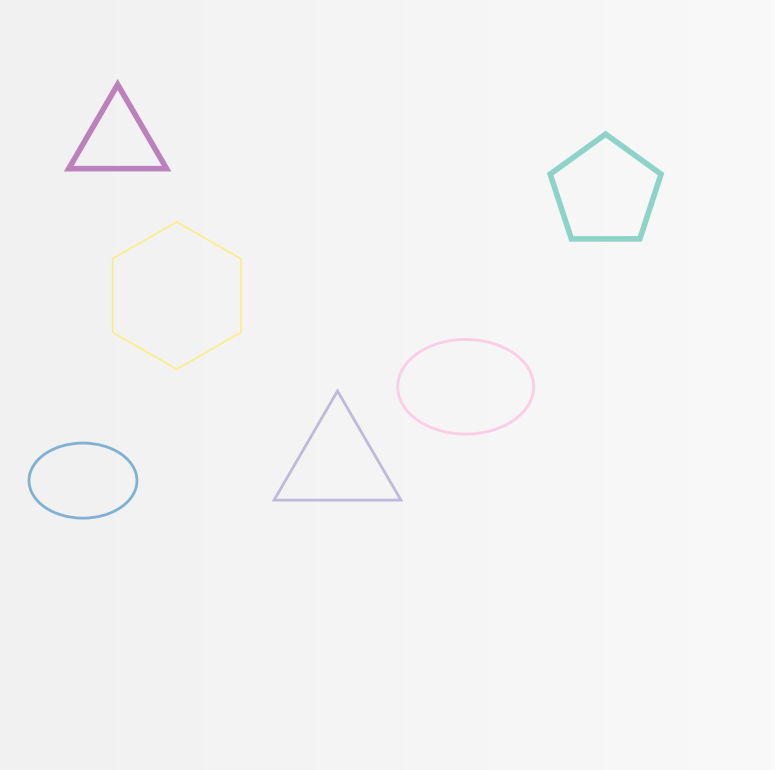[{"shape": "pentagon", "thickness": 2, "radius": 0.38, "center": [0.781, 0.751]}, {"shape": "triangle", "thickness": 1, "radius": 0.47, "center": [0.435, 0.398]}, {"shape": "oval", "thickness": 1, "radius": 0.35, "center": [0.107, 0.376]}, {"shape": "oval", "thickness": 1, "radius": 0.44, "center": [0.601, 0.498]}, {"shape": "triangle", "thickness": 2, "radius": 0.36, "center": [0.152, 0.817]}, {"shape": "hexagon", "thickness": 0.5, "radius": 0.48, "center": [0.228, 0.616]}]